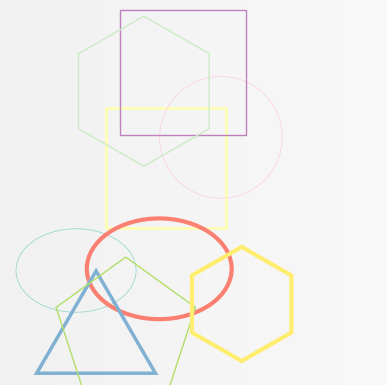[{"shape": "oval", "thickness": 0.5, "radius": 0.77, "center": [0.196, 0.297]}, {"shape": "square", "thickness": 2, "radius": 0.77, "center": [0.428, 0.564]}, {"shape": "oval", "thickness": 3, "radius": 0.93, "center": [0.411, 0.302]}, {"shape": "triangle", "thickness": 2.5, "radius": 0.89, "center": [0.248, 0.119]}, {"shape": "pentagon", "thickness": 1, "radius": 0.95, "center": [0.325, 0.143]}, {"shape": "circle", "thickness": 0.5, "radius": 0.79, "center": [0.57, 0.643]}, {"shape": "square", "thickness": 1, "radius": 0.81, "center": [0.472, 0.812]}, {"shape": "hexagon", "thickness": 1, "radius": 0.97, "center": [0.371, 0.763]}, {"shape": "hexagon", "thickness": 3, "radius": 0.74, "center": [0.624, 0.21]}]